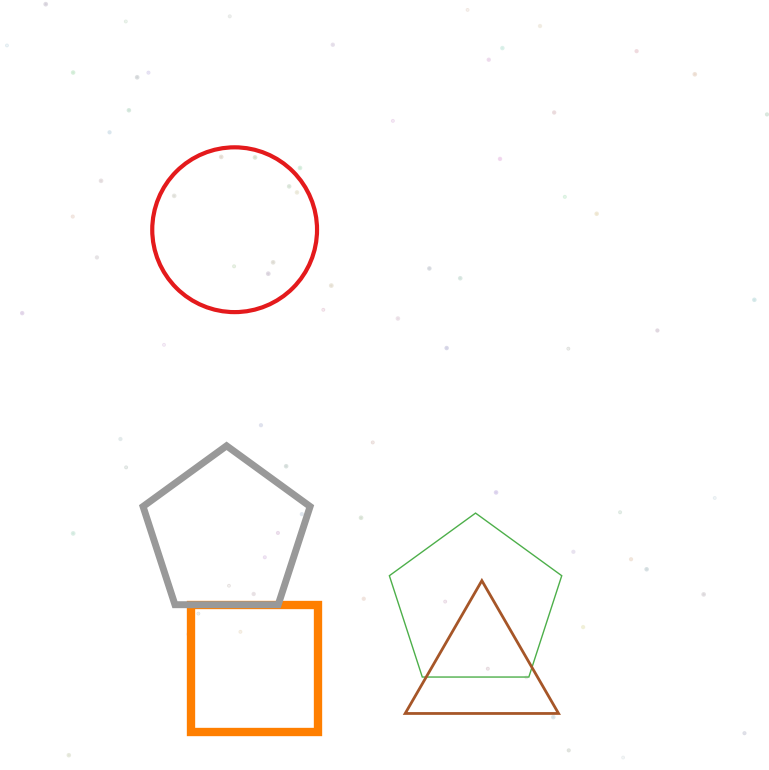[{"shape": "circle", "thickness": 1.5, "radius": 0.54, "center": [0.305, 0.702]}, {"shape": "pentagon", "thickness": 0.5, "radius": 0.59, "center": [0.618, 0.216]}, {"shape": "square", "thickness": 3, "radius": 0.41, "center": [0.33, 0.132]}, {"shape": "triangle", "thickness": 1, "radius": 0.57, "center": [0.626, 0.131]}, {"shape": "pentagon", "thickness": 2.5, "radius": 0.57, "center": [0.294, 0.307]}]